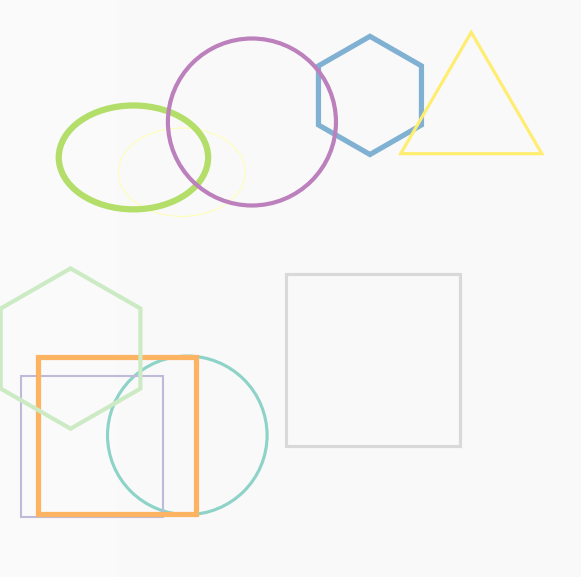[{"shape": "circle", "thickness": 1.5, "radius": 0.69, "center": [0.322, 0.245]}, {"shape": "oval", "thickness": 0.5, "radius": 0.55, "center": [0.313, 0.701]}, {"shape": "square", "thickness": 1, "radius": 0.61, "center": [0.159, 0.226]}, {"shape": "hexagon", "thickness": 2.5, "radius": 0.51, "center": [0.636, 0.834]}, {"shape": "square", "thickness": 2.5, "radius": 0.68, "center": [0.202, 0.245]}, {"shape": "oval", "thickness": 3, "radius": 0.64, "center": [0.23, 0.727]}, {"shape": "square", "thickness": 1.5, "radius": 0.75, "center": [0.641, 0.375]}, {"shape": "circle", "thickness": 2, "radius": 0.72, "center": [0.433, 0.788]}, {"shape": "hexagon", "thickness": 2, "radius": 0.69, "center": [0.121, 0.396]}, {"shape": "triangle", "thickness": 1.5, "radius": 0.7, "center": [0.811, 0.803]}]